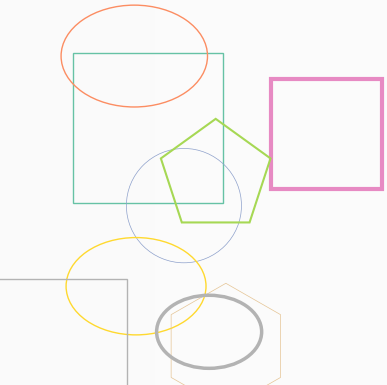[{"shape": "square", "thickness": 1, "radius": 0.97, "center": [0.382, 0.668]}, {"shape": "oval", "thickness": 1, "radius": 0.94, "center": [0.347, 0.854]}, {"shape": "circle", "thickness": 0.5, "radius": 0.74, "center": [0.475, 0.466]}, {"shape": "square", "thickness": 3, "radius": 0.71, "center": [0.842, 0.652]}, {"shape": "pentagon", "thickness": 1.5, "radius": 0.74, "center": [0.557, 0.543]}, {"shape": "oval", "thickness": 1, "radius": 0.9, "center": [0.351, 0.257]}, {"shape": "hexagon", "thickness": 0.5, "radius": 0.82, "center": [0.583, 0.101]}, {"shape": "oval", "thickness": 2.5, "radius": 0.68, "center": [0.54, 0.138]}, {"shape": "square", "thickness": 1, "radius": 0.87, "center": [0.156, 0.103]}]